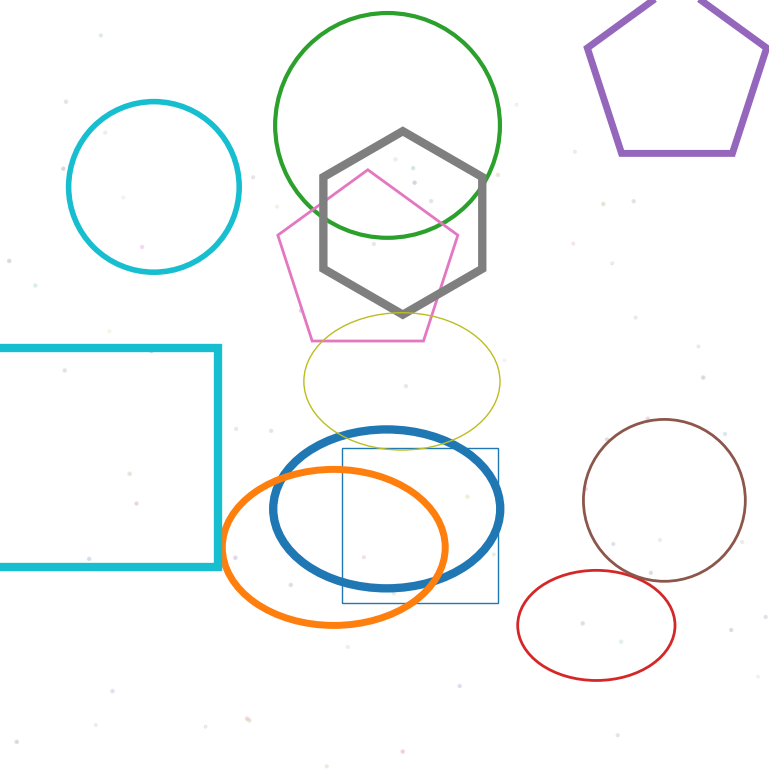[{"shape": "oval", "thickness": 3, "radius": 0.74, "center": [0.502, 0.339]}, {"shape": "square", "thickness": 0.5, "radius": 0.5, "center": [0.545, 0.317]}, {"shape": "oval", "thickness": 2.5, "radius": 0.72, "center": [0.433, 0.289]}, {"shape": "circle", "thickness": 1.5, "radius": 0.73, "center": [0.503, 0.837]}, {"shape": "oval", "thickness": 1, "radius": 0.51, "center": [0.774, 0.188]}, {"shape": "pentagon", "thickness": 2.5, "radius": 0.61, "center": [0.879, 0.9]}, {"shape": "circle", "thickness": 1, "radius": 0.53, "center": [0.863, 0.35]}, {"shape": "pentagon", "thickness": 1, "radius": 0.61, "center": [0.478, 0.657]}, {"shape": "hexagon", "thickness": 3, "radius": 0.6, "center": [0.523, 0.711]}, {"shape": "oval", "thickness": 0.5, "radius": 0.64, "center": [0.522, 0.505]}, {"shape": "square", "thickness": 3, "radius": 0.71, "center": [0.14, 0.406]}, {"shape": "circle", "thickness": 2, "radius": 0.55, "center": [0.2, 0.757]}]